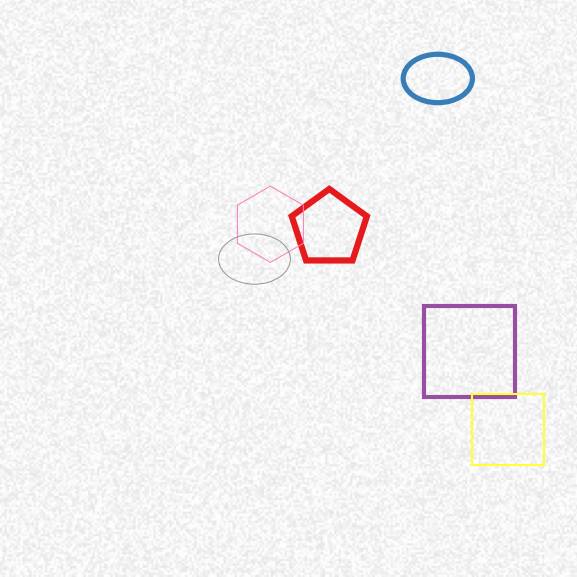[{"shape": "pentagon", "thickness": 3, "radius": 0.34, "center": [0.57, 0.604]}, {"shape": "oval", "thickness": 2.5, "radius": 0.3, "center": [0.758, 0.863]}, {"shape": "square", "thickness": 2, "radius": 0.39, "center": [0.814, 0.39]}, {"shape": "square", "thickness": 1, "radius": 0.31, "center": [0.88, 0.255]}, {"shape": "hexagon", "thickness": 0.5, "radius": 0.33, "center": [0.468, 0.611]}, {"shape": "oval", "thickness": 0.5, "radius": 0.31, "center": [0.441, 0.551]}]